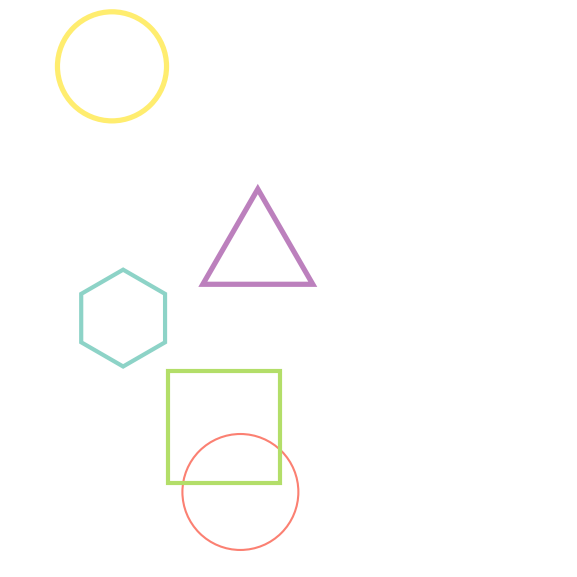[{"shape": "hexagon", "thickness": 2, "radius": 0.42, "center": [0.213, 0.448]}, {"shape": "circle", "thickness": 1, "radius": 0.5, "center": [0.416, 0.147]}, {"shape": "square", "thickness": 2, "radius": 0.48, "center": [0.389, 0.26]}, {"shape": "triangle", "thickness": 2.5, "radius": 0.55, "center": [0.446, 0.562]}, {"shape": "circle", "thickness": 2.5, "radius": 0.47, "center": [0.194, 0.884]}]